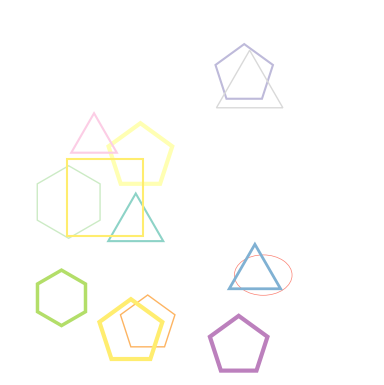[{"shape": "triangle", "thickness": 1.5, "radius": 0.41, "center": [0.353, 0.415]}, {"shape": "pentagon", "thickness": 3, "radius": 0.44, "center": [0.365, 0.593]}, {"shape": "pentagon", "thickness": 1.5, "radius": 0.39, "center": [0.634, 0.807]}, {"shape": "oval", "thickness": 0.5, "radius": 0.37, "center": [0.684, 0.285]}, {"shape": "triangle", "thickness": 2, "radius": 0.38, "center": [0.662, 0.288]}, {"shape": "pentagon", "thickness": 1, "radius": 0.37, "center": [0.384, 0.159]}, {"shape": "hexagon", "thickness": 2.5, "radius": 0.36, "center": [0.16, 0.226]}, {"shape": "triangle", "thickness": 1.5, "radius": 0.34, "center": [0.244, 0.638]}, {"shape": "triangle", "thickness": 1, "radius": 0.5, "center": [0.648, 0.77]}, {"shape": "pentagon", "thickness": 3, "radius": 0.39, "center": [0.62, 0.101]}, {"shape": "hexagon", "thickness": 1, "radius": 0.47, "center": [0.178, 0.475]}, {"shape": "square", "thickness": 1.5, "radius": 0.5, "center": [0.272, 0.487]}, {"shape": "pentagon", "thickness": 3, "radius": 0.43, "center": [0.34, 0.137]}]